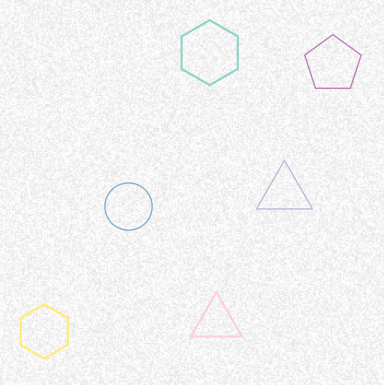[{"shape": "hexagon", "thickness": 1.5, "radius": 0.42, "center": [0.545, 0.863]}, {"shape": "triangle", "thickness": 1, "radius": 0.42, "center": [0.739, 0.499]}, {"shape": "circle", "thickness": 1, "radius": 0.31, "center": [0.334, 0.463]}, {"shape": "triangle", "thickness": 1.5, "radius": 0.38, "center": [0.562, 0.164]}, {"shape": "pentagon", "thickness": 1, "radius": 0.39, "center": [0.865, 0.833]}, {"shape": "hexagon", "thickness": 1.5, "radius": 0.35, "center": [0.115, 0.139]}]